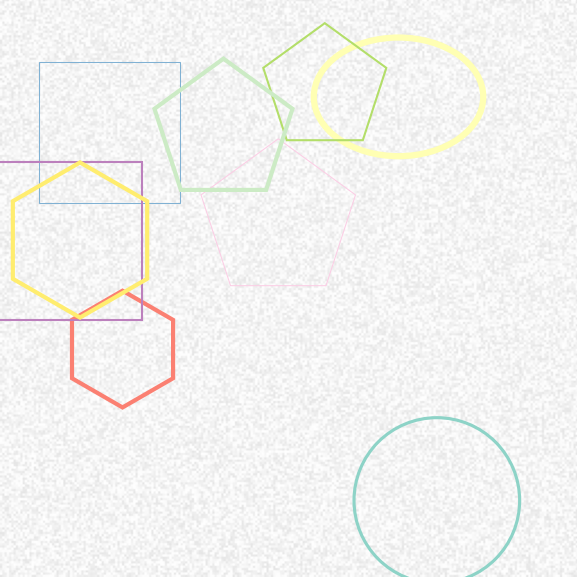[{"shape": "circle", "thickness": 1.5, "radius": 0.72, "center": [0.756, 0.132]}, {"shape": "oval", "thickness": 3, "radius": 0.73, "center": [0.69, 0.831]}, {"shape": "hexagon", "thickness": 2, "radius": 0.51, "center": [0.212, 0.395]}, {"shape": "square", "thickness": 0.5, "radius": 0.61, "center": [0.19, 0.77]}, {"shape": "pentagon", "thickness": 1, "radius": 0.56, "center": [0.562, 0.847]}, {"shape": "pentagon", "thickness": 0.5, "radius": 0.7, "center": [0.482, 0.618]}, {"shape": "square", "thickness": 1, "radius": 0.69, "center": [0.108, 0.582]}, {"shape": "pentagon", "thickness": 2, "radius": 0.63, "center": [0.387, 0.772]}, {"shape": "hexagon", "thickness": 2, "radius": 0.67, "center": [0.139, 0.584]}]